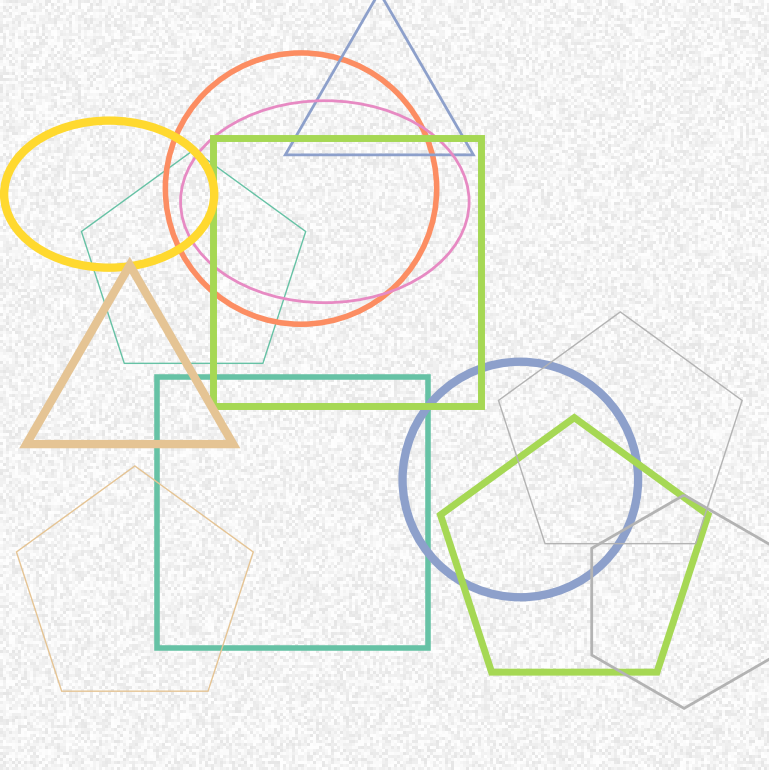[{"shape": "pentagon", "thickness": 0.5, "radius": 0.77, "center": [0.251, 0.652]}, {"shape": "square", "thickness": 2, "radius": 0.88, "center": [0.38, 0.335]}, {"shape": "circle", "thickness": 2, "radius": 0.88, "center": [0.391, 0.755]}, {"shape": "triangle", "thickness": 1, "radius": 0.7, "center": [0.493, 0.869]}, {"shape": "circle", "thickness": 3, "radius": 0.76, "center": [0.676, 0.377]}, {"shape": "oval", "thickness": 1, "radius": 0.94, "center": [0.422, 0.738]}, {"shape": "pentagon", "thickness": 2.5, "radius": 0.91, "center": [0.746, 0.275]}, {"shape": "square", "thickness": 2.5, "radius": 0.87, "center": [0.451, 0.647]}, {"shape": "oval", "thickness": 3, "radius": 0.68, "center": [0.142, 0.748]}, {"shape": "triangle", "thickness": 3, "radius": 0.77, "center": [0.169, 0.501]}, {"shape": "pentagon", "thickness": 0.5, "radius": 0.81, "center": [0.175, 0.233]}, {"shape": "hexagon", "thickness": 1, "radius": 0.69, "center": [0.888, 0.219]}, {"shape": "pentagon", "thickness": 0.5, "radius": 0.83, "center": [0.806, 0.429]}]